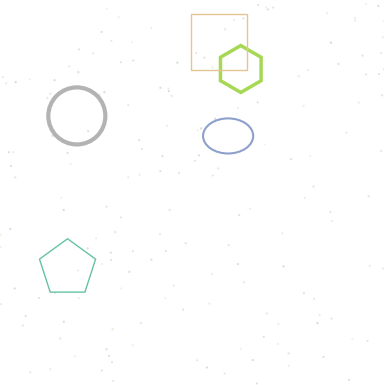[{"shape": "pentagon", "thickness": 1, "radius": 0.38, "center": [0.175, 0.303]}, {"shape": "oval", "thickness": 1.5, "radius": 0.33, "center": [0.593, 0.647]}, {"shape": "hexagon", "thickness": 2.5, "radius": 0.3, "center": [0.625, 0.821]}, {"shape": "square", "thickness": 1, "radius": 0.36, "center": [0.569, 0.89]}, {"shape": "circle", "thickness": 3, "radius": 0.37, "center": [0.2, 0.699]}]